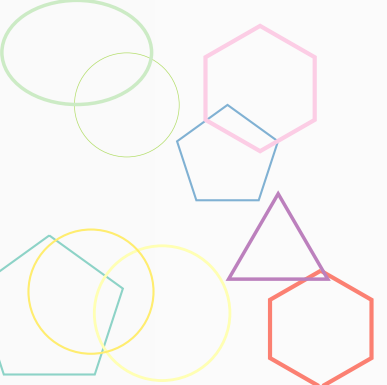[{"shape": "pentagon", "thickness": 1.5, "radius": 1.0, "center": [0.127, 0.189]}, {"shape": "circle", "thickness": 2, "radius": 0.87, "center": [0.418, 0.187]}, {"shape": "hexagon", "thickness": 3, "radius": 0.76, "center": [0.828, 0.146]}, {"shape": "pentagon", "thickness": 1.5, "radius": 0.68, "center": [0.587, 0.591]}, {"shape": "circle", "thickness": 0.5, "radius": 0.68, "center": [0.327, 0.728]}, {"shape": "hexagon", "thickness": 3, "radius": 0.81, "center": [0.671, 0.77]}, {"shape": "triangle", "thickness": 2.5, "radius": 0.74, "center": [0.718, 0.349]}, {"shape": "oval", "thickness": 2.5, "radius": 0.97, "center": [0.198, 0.864]}, {"shape": "circle", "thickness": 1.5, "radius": 0.81, "center": [0.235, 0.242]}]